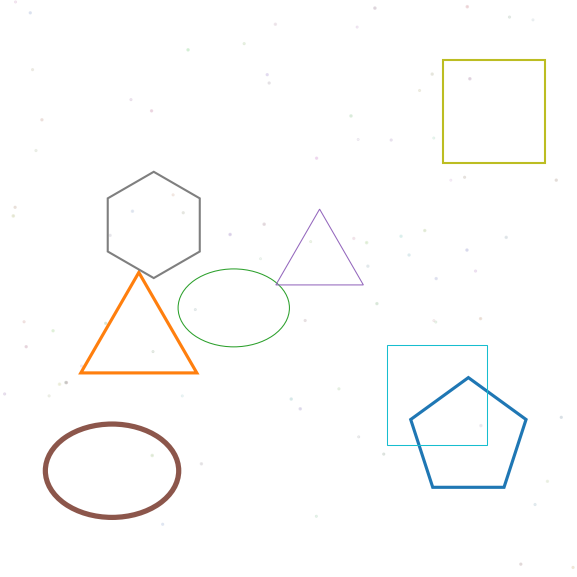[{"shape": "pentagon", "thickness": 1.5, "radius": 0.52, "center": [0.811, 0.24]}, {"shape": "triangle", "thickness": 1.5, "radius": 0.58, "center": [0.24, 0.411]}, {"shape": "oval", "thickness": 0.5, "radius": 0.48, "center": [0.405, 0.466]}, {"shape": "triangle", "thickness": 0.5, "radius": 0.44, "center": [0.553, 0.55]}, {"shape": "oval", "thickness": 2.5, "radius": 0.58, "center": [0.194, 0.184]}, {"shape": "hexagon", "thickness": 1, "radius": 0.46, "center": [0.266, 0.61]}, {"shape": "square", "thickness": 1, "radius": 0.45, "center": [0.855, 0.806]}, {"shape": "square", "thickness": 0.5, "radius": 0.43, "center": [0.757, 0.315]}]